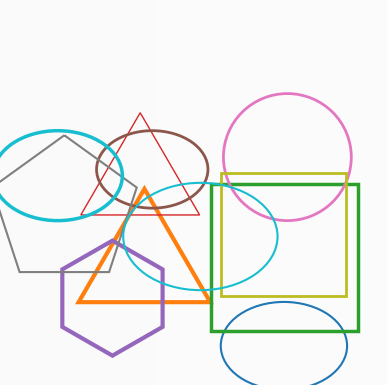[{"shape": "oval", "thickness": 1.5, "radius": 0.82, "center": [0.733, 0.102]}, {"shape": "triangle", "thickness": 3, "radius": 0.98, "center": [0.373, 0.313]}, {"shape": "square", "thickness": 2.5, "radius": 0.95, "center": [0.734, 0.331]}, {"shape": "triangle", "thickness": 1, "radius": 0.89, "center": [0.362, 0.53]}, {"shape": "hexagon", "thickness": 3, "radius": 0.75, "center": [0.29, 0.226]}, {"shape": "oval", "thickness": 2, "radius": 0.72, "center": [0.393, 0.56]}, {"shape": "circle", "thickness": 2, "radius": 0.82, "center": [0.742, 0.592]}, {"shape": "pentagon", "thickness": 1.5, "radius": 0.98, "center": [0.166, 0.452]}, {"shape": "square", "thickness": 2, "radius": 0.8, "center": [0.731, 0.39]}, {"shape": "oval", "thickness": 2.5, "radius": 0.83, "center": [0.149, 0.544]}, {"shape": "oval", "thickness": 1.5, "radius": 1.0, "center": [0.517, 0.386]}]